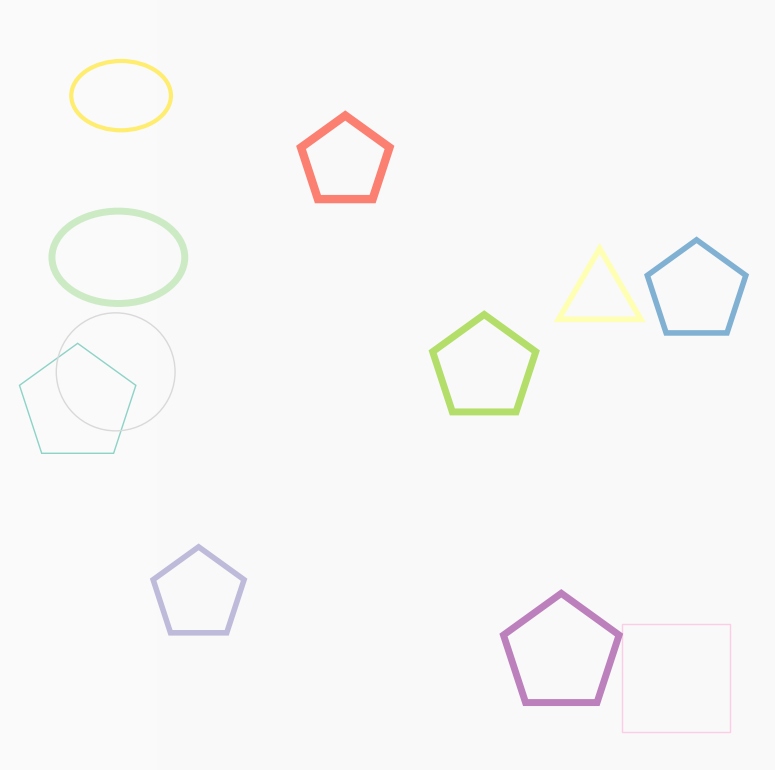[{"shape": "pentagon", "thickness": 0.5, "radius": 0.39, "center": [0.1, 0.475]}, {"shape": "triangle", "thickness": 2, "radius": 0.31, "center": [0.774, 0.616]}, {"shape": "pentagon", "thickness": 2, "radius": 0.31, "center": [0.256, 0.228]}, {"shape": "pentagon", "thickness": 3, "radius": 0.3, "center": [0.446, 0.79]}, {"shape": "pentagon", "thickness": 2, "radius": 0.33, "center": [0.899, 0.622]}, {"shape": "pentagon", "thickness": 2.5, "radius": 0.35, "center": [0.625, 0.522]}, {"shape": "square", "thickness": 0.5, "radius": 0.35, "center": [0.873, 0.119]}, {"shape": "circle", "thickness": 0.5, "radius": 0.38, "center": [0.149, 0.517]}, {"shape": "pentagon", "thickness": 2.5, "radius": 0.39, "center": [0.724, 0.151]}, {"shape": "oval", "thickness": 2.5, "radius": 0.43, "center": [0.153, 0.666]}, {"shape": "oval", "thickness": 1.5, "radius": 0.32, "center": [0.156, 0.876]}]